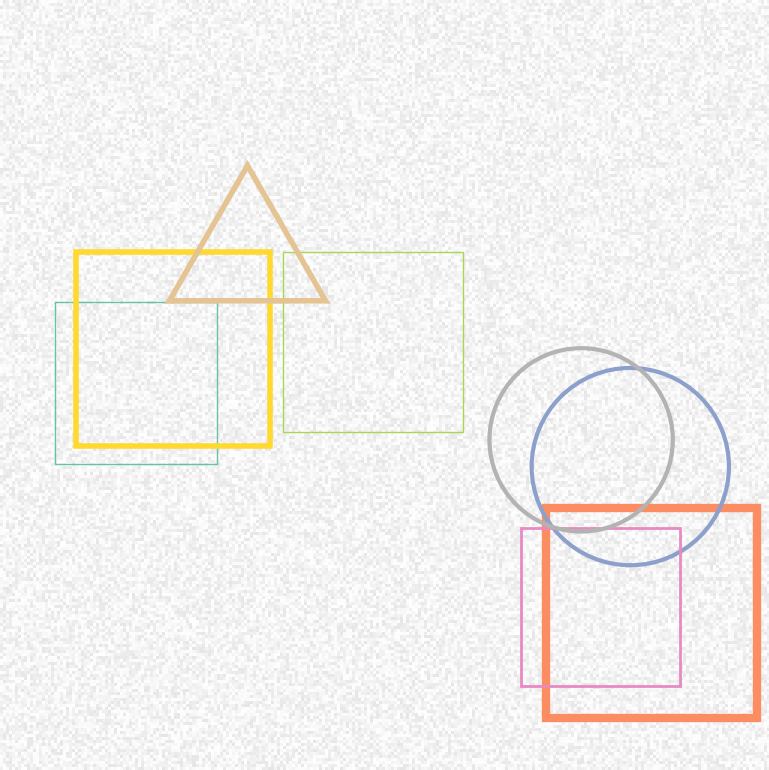[{"shape": "square", "thickness": 0.5, "radius": 0.53, "center": [0.177, 0.502]}, {"shape": "square", "thickness": 3, "radius": 0.68, "center": [0.846, 0.203]}, {"shape": "circle", "thickness": 1.5, "radius": 0.64, "center": [0.819, 0.394]}, {"shape": "square", "thickness": 1, "radius": 0.52, "center": [0.78, 0.212]}, {"shape": "square", "thickness": 0.5, "radius": 0.58, "center": [0.485, 0.556]}, {"shape": "square", "thickness": 2, "radius": 0.63, "center": [0.224, 0.547]}, {"shape": "triangle", "thickness": 2, "radius": 0.59, "center": [0.321, 0.668]}, {"shape": "circle", "thickness": 1.5, "radius": 0.6, "center": [0.755, 0.429]}]